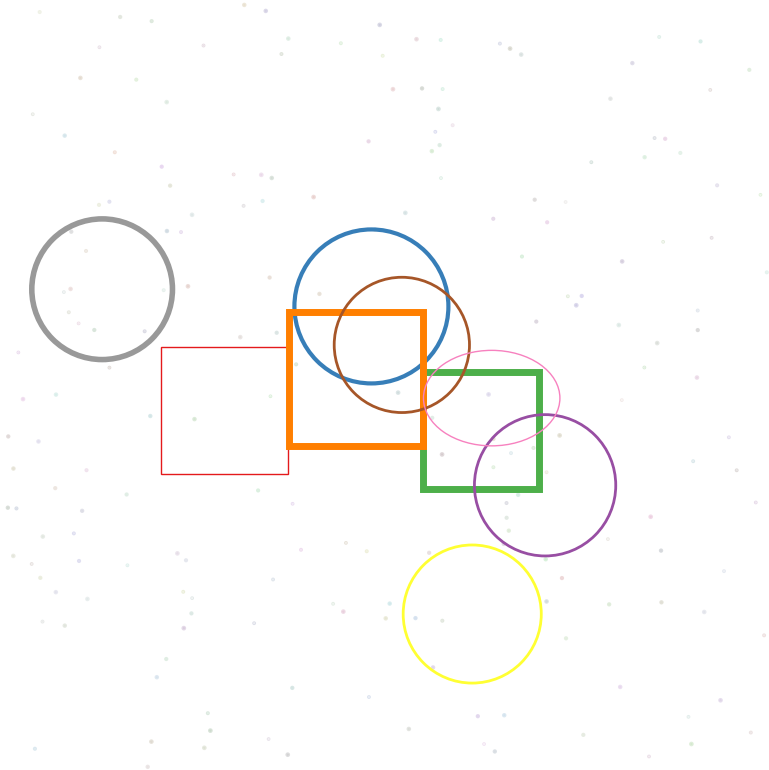[{"shape": "square", "thickness": 0.5, "radius": 0.41, "center": [0.291, 0.467]}, {"shape": "circle", "thickness": 1.5, "radius": 0.5, "center": [0.482, 0.602]}, {"shape": "square", "thickness": 2.5, "radius": 0.38, "center": [0.625, 0.441]}, {"shape": "circle", "thickness": 1, "radius": 0.46, "center": [0.708, 0.37]}, {"shape": "square", "thickness": 2.5, "radius": 0.43, "center": [0.462, 0.508]}, {"shape": "circle", "thickness": 1, "radius": 0.45, "center": [0.613, 0.203]}, {"shape": "circle", "thickness": 1, "radius": 0.44, "center": [0.522, 0.552]}, {"shape": "oval", "thickness": 0.5, "radius": 0.44, "center": [0.639, 0.483]}, {"shape": "circle", "thickness": 2, "radius": 0.46, "center": [0.133, 0.624]}]